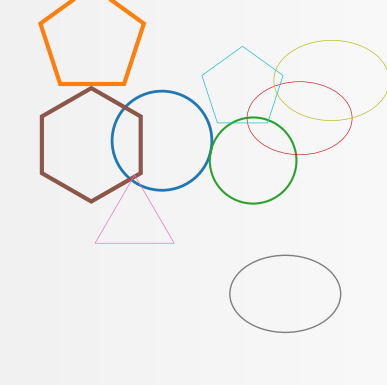[{"shape": "circle", "thickness": 2, "radius": 0.64, "center": [0.418, 0.635]}, {"shape": "pentagon", "thickness": 3, "radius": 0.7, "center": [0.238, 0.895]}, {"shape": "circle", "thickness": 1.5, "radius": 0.56, "center": [0.653, 0.583]}, {"shape": "oval", "thickness": 0.5, "radius": 0.68, "center": [0.773, 0.693]}, {"shape": "hexagon", "thickness": 3, "radius": 0.74, "center": [0.236, 0.624]}, {"shape": "triangle", "thickness": 0.5, "radius": 0.59, "center": [0.347, 0.427]}, {"shape": "oval", "thickness": 1, "radius": 0.72, "center": [0.736, 0.237]}, {"shape": "oval", "thickness": 0.5, "radius": 0.74, "center": [0.856, 0.791]}, {"shape": "pentagon", "thickness": 0.5, "radius": 0.55, "center": [0.626, 0.77]}]